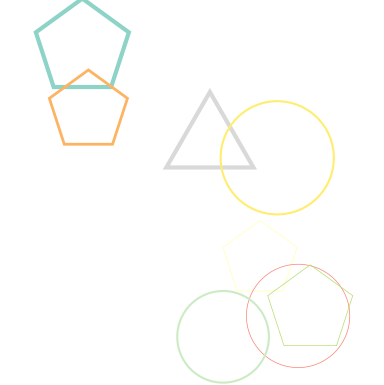[{"shape": "pentagon", "thickness": 3, "radius": 0.64, "center": [0.214, 0.877]}, {"shape": "pentagon", "thickness": 0.5, "radius": 0.51, "center": [0.675, 0.326]}, {"shape": "circle", "thickness": 0.5, "radius": 0.67, "center": [0.774, 0.179]}, {"shape": "pentagon", "thickness": 2, "radius": 0.53, "center": [0.23, 0.712]}, {"shape": "pentagon", "thickness": 0.5, "radius": 0.58, "center": [0.806, 0.196]}, {"shape": "triangle", "thickness": 3, "radius": 0.65, "center": [0.545, 0.63]}, {"shape": "circle", "thickness": 1.5, "radius": 0.6, "center": [0.579, 0.125]}, {"shape": "circle", "thickness": 1.5, "radius": 0.74, "center": [0.72, 0.59]}]